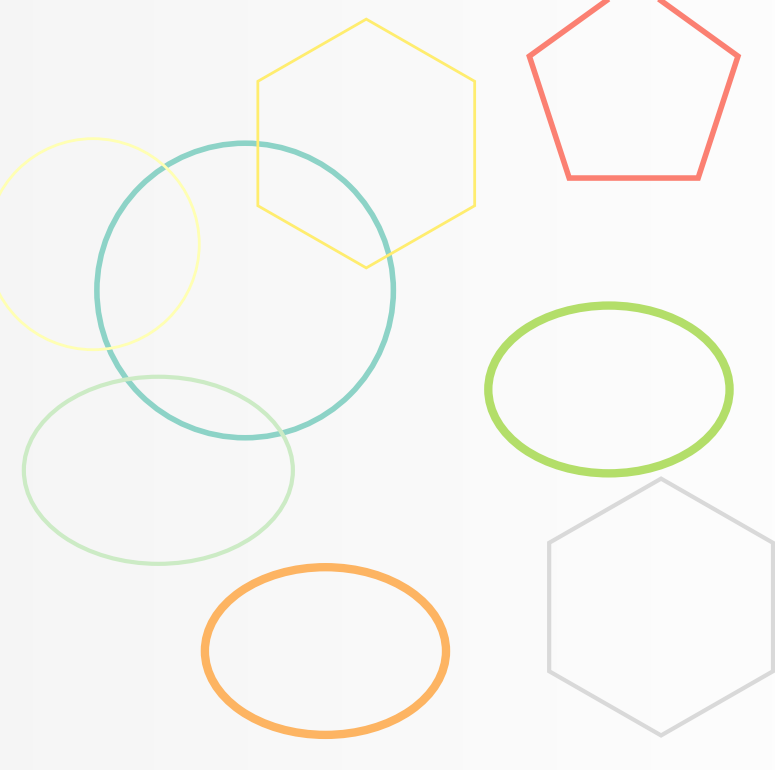[{"shape": "circle", "thickness": 2, "radius": 0.96, "center": [0.316, 0.623]}, {"shape": "circle", "thickness": 1, "radius": 0.69, "center": [0.12, 0.683]}, {"shape": "pentagon", "thickness": 2, "radius": 0.71, "center": [0.818, 0.883]}, {"shape": "oval", "thickness": 3, "radius": 0.78, "center": [0.42, 0.154]}, {"shape": "oval", "thickness": 3, "radius": 0.78, "center": [0.786, 0.494]}, {"shape": "hexagon", "thickness": 1.5, "radius": 0.83, "center": [0.853, 0.212]}, {"shape": "oval", "thickness": 1.5, "radius": 0.87, "center": [0.204, 0.389]}, {"shape": "hexagon", "thickness": 1, "radius": 0.81, "center": [0.473, 0.814]}]